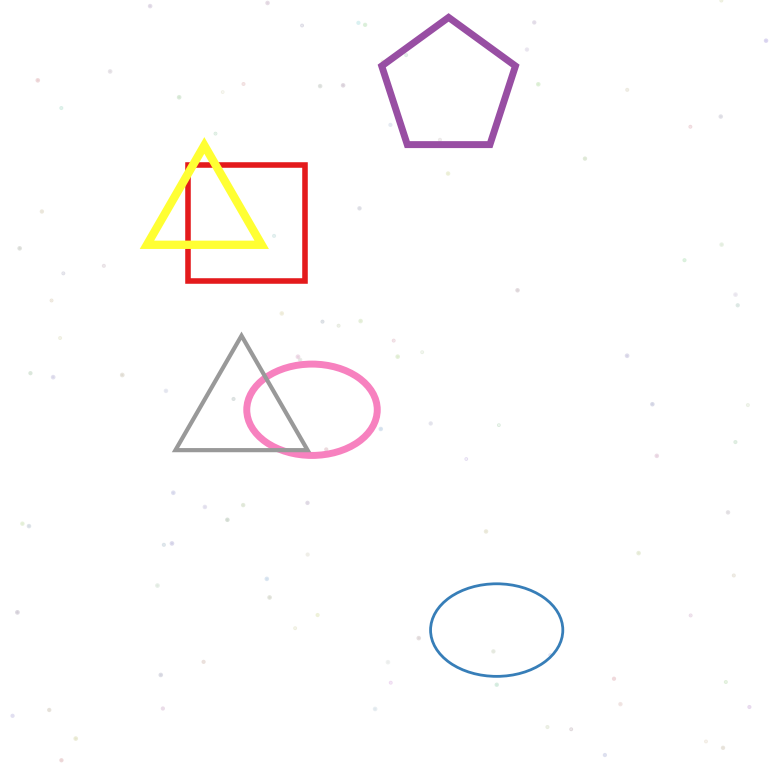[{"shape": "square", "thickness": 2, "radius": 0.38, "center": [0.32, 0.71]}, {"shape": "oval", "thickness": 1, "radius": 0.43, "center": [0.645, 0.182]}, {"shape": "pentagon", "thickness": 2.5, "radius": 0.46, "center": [0.583, 0.886]}, {"shape": "triangle", "thickness": 3, "radius": 0.43, "center": [0.265, 0.725]}, {"shape": "oval", "thickness": 2.5, "radius": 0.42, "center": [0.405, 0.468]}, {"shape": "triangle", "thickness": 1.5, "radius": 0.5, "center": [0.314, 0.465]}]